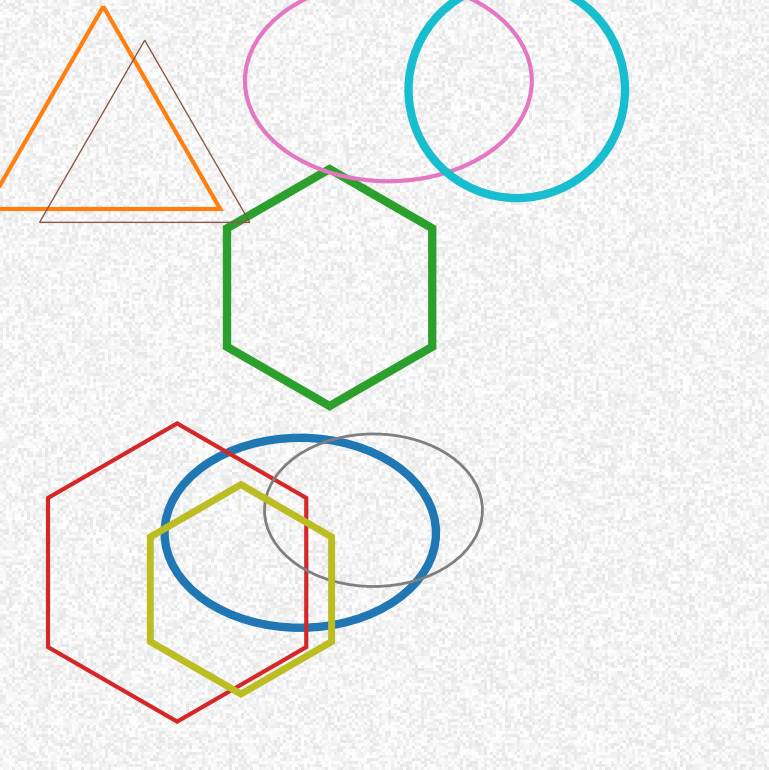[{"shape": "oval", "thickness": 3, "radius": 0.88, "center": [0.39, 0.308]}, {"shape": "triangle", "thickness": 1.5, "radius": 0.88, "center": [0.134, 0.816]}, {"shape": "hexagon", "thickness": 3, "radius": 0.77, "center": [0.428, 0.627]}, {"shape": "hexagon", "thickness": 1.5, "radius": 0.97, "center": [0.23, 0.256]}, {"shape": "triangle", "thickness": 0.5, "radius": 0.79, "center": [0.188, 0.79]}, {"shape": "oval", "thickness": 1.5, "radius": 0.93, "center": [0.504, 0.895]}, {"shape": "oval", "thickness": 1, "radius": 0.71, "center": [0.485, 0.337]}, {"shape": "hexagon", "thickness": 2.5, "radius": 0.68, "center": [0.313, 0.235]}, {"shape": "circle", "thickness": 3, "radius": 0.7, "center": [0.671, 0.883]}]